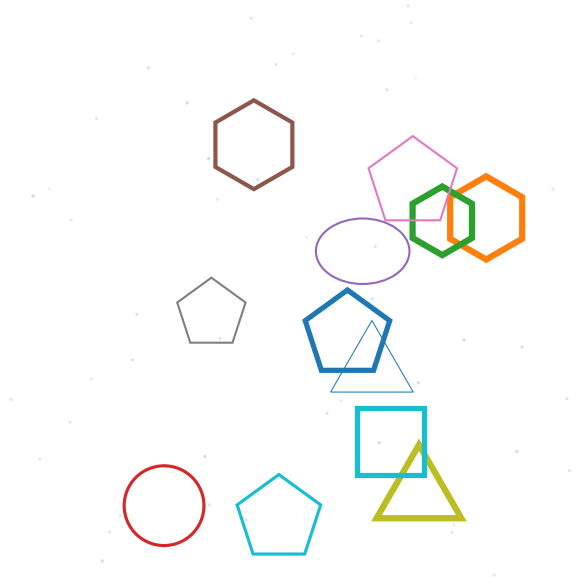[{"shape": "pentagon", "thickness": 2.5, "radius": 0.38, "center": [0.602, 0.42]}, {"shape": "triangle", "thickness": 0.5, "radius": 0.41, "center": [0.644, 0.362]}, {"shape": "hexagon", "thickness": 3, "radius": 0.36, "center": [0.842, 0.622]}, {"shape": "hexagon", "thickness": 3, "radius": 0.3, "center": [0.766, 0.617]}, {"shape": "circle", "thickness": 1.5, "radius": 0.35, "center": [0.284, 0.124]}, {"shape": "oval", "thickness": 1, "radius": 0.4, "center": [0.628, 0.564]}, {"shape": "hexagon", "thickness": 2, "radius": 0.38, "center": [0.44, 0.749]}, {"shape": "pentagon", "thickness": 1, "radius": 0.4, "center": [0.715, 0.683]}, {"shape": "pentagon", "thickness": 1, "radius": 0.31, "center": [0.366, 0.456]}, {"shape": "triangle", "thickness": 3, "radius": 0.42, "center": [0.725, 0.144]}, {"shape": "pentagon", "thickness": 1.5, "radius": 0.38, "center": [0.483, 0.101]}, {"shape": "square", "thickness": 2.5, "radius": 0.29, "center": [0.676, 0.235]}]